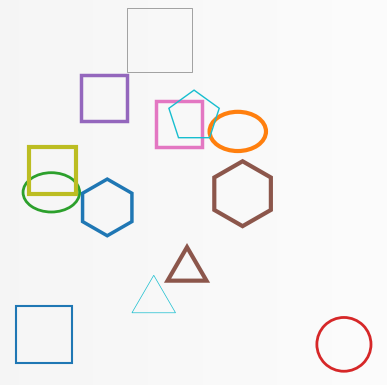[{"shape": "square", "thickness": 1.5, "radius": 0.37, "center": [0.113, 0.132]}, {"shape": "hexagon", "thickness": 2.5, "radius": 0.37, "center": [0.277, 0.461]}, {"shape": "oval", "thickness": 3, "radius": 0.36, "center": [0.614, 0.659]}, {"shape": "oval", "thickness": 2, "radius": 0.36, "center": [0.132, 0.5]}, {"shape": "circle", "thickness": 2, "radius": 0.35, "center": [0.888, 0.106]}, {"shape": "square", "thickness": 2.5, "radius": 0.3, "center": [0.268, 0.746]}, {"shape": "hexagon", "thickness": 3, "radius": 0.42, "center": [0.626, 0.497]}, {"shape": "triangle", "thickness": 3, "radius": 0.29, "center": [0.483, 0.3]}, {"shape": "square", "thickness": 2.5, "radius": 0.3, "center": [0.463, 0.679]}, {"shape": "square", "thickness": 0.5, "radius": 0.42, "center": [0.412, 0.897]}, {"shape": "square", "thickness": 3, "radius": 0.3, "center": [0.135, 0.557]}, {"shape": "pentagon", "thickness": 1, "radius": 0.34, "center": [0.501, 0.698]}, {"shape": "triangle", "thickness": 0.5, "radius": 0.32, "center": [0.397, 0.22]}]